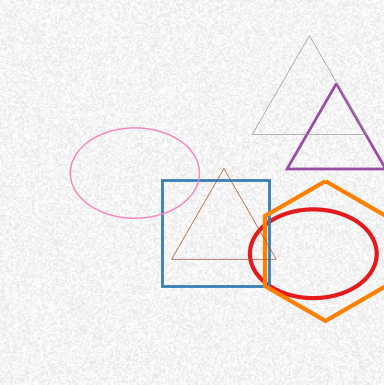[{"shape": "oval", "thickness": 3, "radius": 0.82, "center": [0.814, 0.341]}, {"shape": "square", "thickness": 2, "radius": 0.69, "center": [0.56, 0.394]}, {"shape": "triangle", "thickness": 2, "radius": 0.74, "center": [0.874, 0.635]}, {"shape": "hexagon", "thickness": 3, "radius": 0.91, "center": [0.846, 0.348]}, {"shape": "triangle", "thickness": 0.5, "radius": 0.79, "center": [0.582, 0.405]}, {"shape": "oval", "thickness": 1, "radius": 0.84, "center": [0.35, 0.55]}, {"shape": "triangle", "thickness": 0.5, "radius": 0.86, "center": [0.804, 0.736]}]